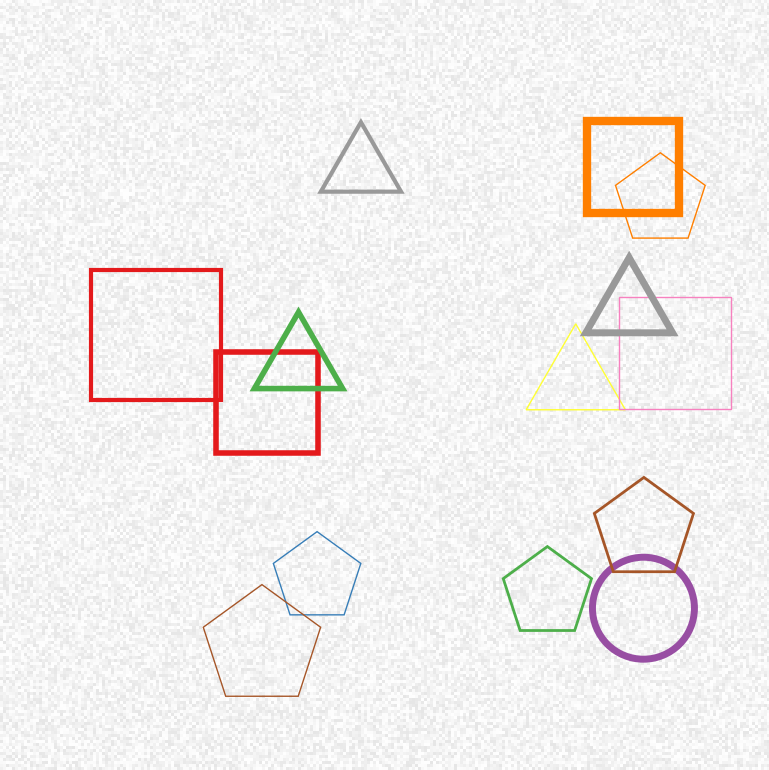[{"shape": "square", "thickness": 2, "radius": 0.33, "center": [0.347, 0.477]}, {"shape": "square", "thickness": 1.5, "radius": 0.42, "center": [0.203, 0.565]}, {"shape": "pentagon", "thickness": 0.5, "radius": 0.3, "center": [0.412, 0.25]}, {"shape": "pentagon", "thickness": 1, "radius": 0.3, "center": [0.711, 0.23]}, {"shape": "triangle", "thickness": 2, "radius": 0.33, "center": [0.388, 0.528]}, {"shape": "circle", "thickness": 2.5, "radius": 0.33, "center": [0.836, 0.21]}, {"shape": "pentagon", "thickness": 0.5, "radius": 0.31, "center": [0.858, 0.74]}, {"shape": "square", "thickness": 3, "radius": 0.3, "center": [0.822, 0.783]}, {"shape": "triangle", "thickness": 0.5, "radius": 0.37, "center": [0.748, 0.505]}, {"shape": "pentagon", "thickness": 1, "radius": 0.34, "center": [0.836, 0.312]}, {"shape": "pentagon", "thickness": 0.5, "radius": 0.4, "center": [0.34, 0.161]}, {"shape": "square", "thickness": 0.5, "radius": 0.36, "center": [0.877, 0.542]}, {"shape": "triangle", "thickness": 1.5, "radius": 0.3, "center": [0.469, 0.781]}, {"shape": "triangle", "thickness": 2.5, "radius": 0.33, "center": [0.817, 0.6]}]